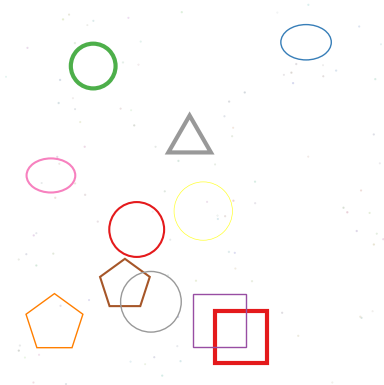[{"shape": "square", "thickness": 3, "radius": 0.34, "center": [0.626, 0.126]}, {"shape": "circle", "thickness": 1.5, "radius": 0.36, "center": [0.355, 0.404]}, {"shape": "oval", "thickness": 1, "radius": 0.33, "center": [0.795, 0.89]}, {"shape": "circle", "thickness": 3, "radius": 0.29, "center": [0.242, 0.828]}, {"shape": "square", "thickness": 1, "radius": 0.35, "center": [0.571, 0.167]}, {"shape": "pentagon", "thickness": 1, "radius": 0.39, "center": [0.141, 0.16]}, {"shape": "circle", "thickness": 0.5, "radius": 0.38, "center": [0.528, 0.452]}, {"shape": "pentagon", "thickness": 1.5, "radius": 0.34, "center": [0.324, 0.26]}, {"shape": "oval", "thickness": 1.5, "radius": 0.32, "center": [0.132, 0.544]}, {"shape": "triangle", "thickness": 3, "radius": 0.32, "center": [0.493, 0.636]}, {"shape": "circle", "thickness": 1, "radius": 0.39, "center": [0.392, 0.216]}]